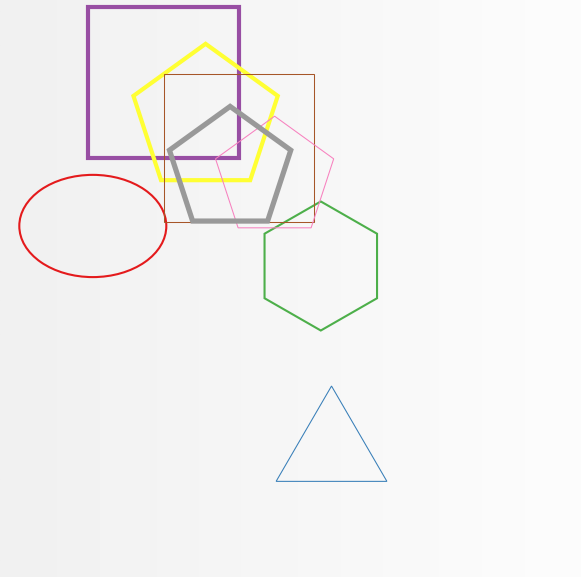[{"shape": "oval", "thickness": 1, "radius": 0.63, "center": [0.16, 0.608]}, {"shape": "triangle", "thickness": 0.5, "radius": 0.55, "center": [0.57, 0.221]}, {"shape": "hexagon", "thickness": 1, "radius": 0.56, "center": [0.552, 0.539]}, {"shape": "square", "thickness": 2, "radius": 0.65, "center": [0.281, 0.856]}, {"shape": "pentagon", "thickness": 2, "radius": 0.65, "center": [0.354, 0.793]}, {"shape": "square", "thickness": 0.5, "radius": 0.64, "center": [0.411, 0.743]}, {"shape": "pentagon", "thickness": 0.5, "radius": 0.53, "center": [0.472, 0.691]}, {"shape": "pentagon", "thickness": 2.5, "radius": 0.55, "center": [0.396, 0.705]}]